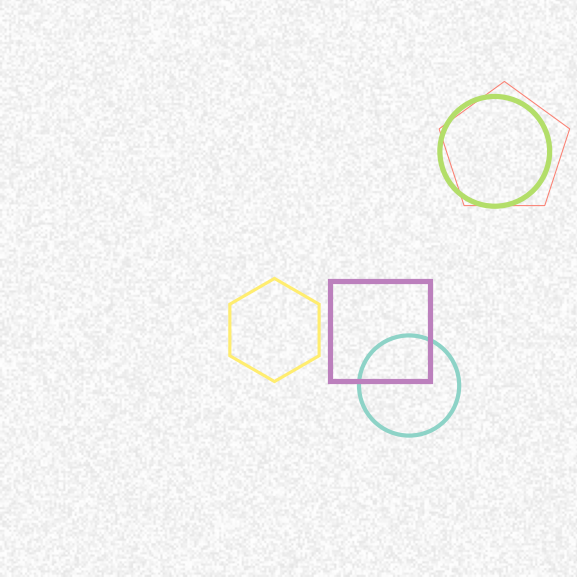[{"shape": "circle", "thickness": 2, "radius": 0.43, "center": [0.708, 0.332]}, {"shape": "pentagon", "thickness": 0.5, "radius": 0.59, "center": [0.873, 0.739]}, {"shape": "circle", "thickness": 2.5, "radius": 0.48, "center": [0.857, 0.737]}, {"shape": "square", "thickness": 2.5, "radius": 0.43, "center": [0.658, 0.426]}, {"shape": "hexagon", "thickness": 1.5, "radius": 0.45, "center": [0.475, 0.428]}]